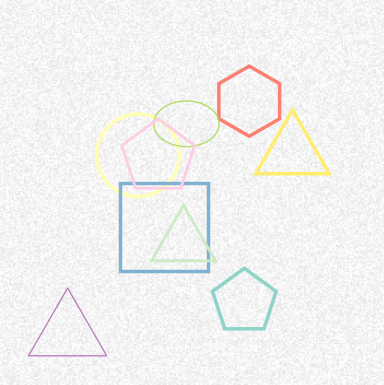[{"shape": "pentagon", "thickness": 2.5, "radius": 0.43, "center": [0.635, 0.216]}, {"shape": "circle", "thickness": 2.5, "radius": 0.54, "center": [0.359, 0.597]}, {"shape": "hexagon", "thickness": 2.5, "radius": 0.46, "center": [0.647, 0.737]}, {"shape": "square", "thickness": 2.5, "radius": 0.57, "center": [0.427, 0.41]}, {"shape": "oval", "thickness": 1, "radius": 0.42, "center": [0.484, 0.678]}, {"shape": "pentagon", "thickness": 2, "radius": 0.5, "center": [0.411, 0.592]}, {"shape": "triangle", "thickness": 1, "radius": 0.59, "center": [0.176, 0.134]}, {"shape": "triangle", "thickness": 2, "radius": 0.48, "center": [0.477, 0.371]}, {"shape": "triangle", "thickness": 2.5, "radius": 0.55, "center": [0.76, 0.604]}]